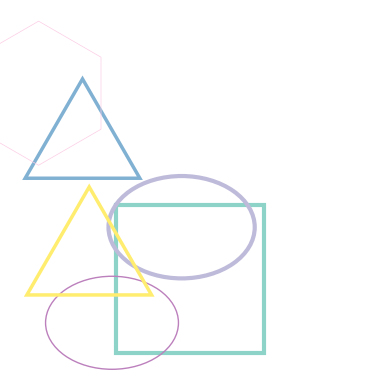[{"shape": "square", "thickness": 3, "radius": 0.97, "center": [0.493, 0.275]}, {"shape": "oval", "thickness": 3, "radius": 0.95, "center": [0.472, 0.41]}, {"shape": "triangle", "thickness": 2.5, "radius": 0.86, "center": [0.214, 0.623]}, {"shape": "hexagon", "thickness": 0.5, "radius": 0.94, "center": [0.1, 0.758]}, {"shape": "oval", "thickness": 1, "radius": 0.86, "center": [0.291, 0.162]}, {"shape": "triangle", "thickness": 2.5, "radius": 0.94, "center": [0.232, 0.327]}]